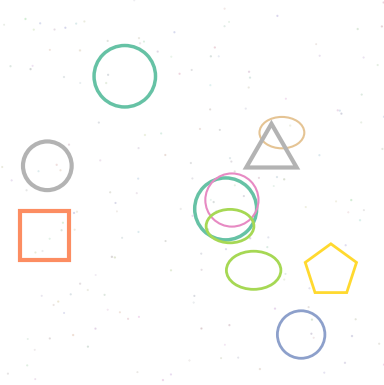[{"shape": "circle", "thickness": 2.5, "radius": 0.4, "center": [0.324, 0.802]}, {"shape": "circle", "thickness": 2.5, "radius": 0.4, "center": [0.586, 0.457]}, {"shape": "square", "thickness": 3, "radius": 0.32, "center": [0.116, 0.389]}, {"shape": "circle", "thickness": 2, "radius": 0.31, "center": [0.782, 0.131]}, {"shape": "circle", "thickness": 1.5, "radius": 0.35, "center": [0.602, 0.48]}, {"shape": "oval", "thickness": 2, "radius": 0.31, "center": [0.597, 0.413]}, {"shape": "oval", "thickness": 2, "radius": 0.35, "center": [0.659, 0.298]}, {"shape": "pentagon", "thickness": 2, "radius": 0.35, "center": [0.859, 0.297]}, {"shape": "oval", "thickness": 1.5, "radius": 0.29, "center": [0.732, 0.656]}, {"shape": "triangle", "thickness": 3, "radius": 0.38, "center": [0.705, 0.603]}, {"shape": "circle", "thickness": 3, "radius": 0.32, "center": [0.123, 0.569]}]